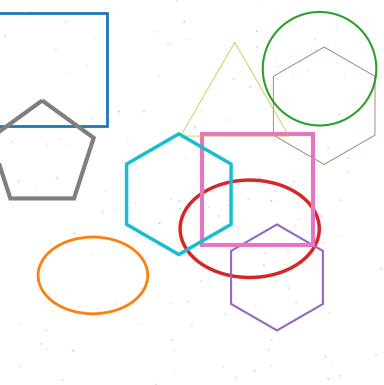[{"shape": "square", "thickness": 2, "radius": 0.74, "center": [0.129, 0.819]}, {"shape": "oval", "thickness": 2, "radius": 0.71, "center": [0.241, 0.285]}, {"shape": "circle", "thickness": 1.5, "radius": 0.74, "center": [0.83, 0.822]}, {"shape": "oval", "thickness": 2.5, "radius": 0.9, "center": [0.649, 0.406]}, {"shape": "hexagon", "thickness": 1.5, "radius": 0.69, "center": [0.719, 0.279]}, {"shape": "hexagon", "thickness": 0.5, "radius": 0.76, "center": [0.842, 0.725]}, {"shape": "square", "thickness": 3, "radius": 0.72, "center": [0.67, 0.508]}, {"shape": "pentagon", "thickness": 3, "radius": 0.7, "center": [0.11, 0.598]}, {"shape": "triangle", "thickness": 0.5, "radius": 0.81, "center": [0.61, 0.728]}, {"shape": "hexagon", "thickness": 2.5, "radius": 0.78, "center": [0.464, 0.496]}]